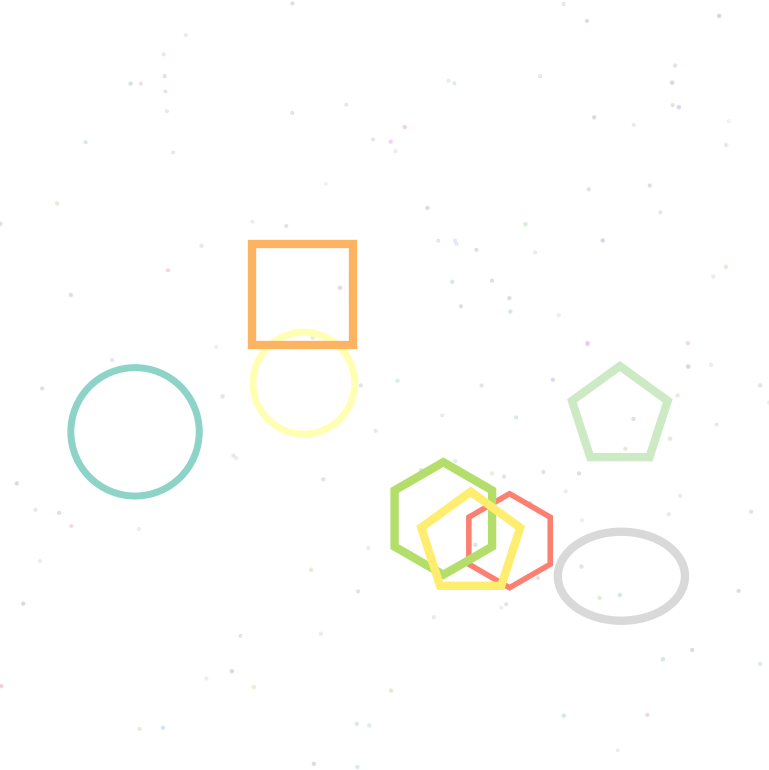[{"shape": "circle", "thickness": 2.5, "radius": 0.42, "center": [0.175, 0.439]}, {"shape": "circle", "thickness": 2.5, "radius": 0.33, "center": [0.395, 0.502]}, {"shape": "hexagon", "thickness": 2, "radius": 0.31, "center": [0.662, 0.298]}, {"shape": "square", "thickness": 3, "radius": 0.33, "center": [0.393, 0.617]}, {"shape": "hexagon", "thickness": 3, "radius": 0.37, "center": [0.576, 0.327]}, {"shape": "oval", "thickness": 3, "radius": 0.41, "center": [0.807, 0.252]}, {"shape": "pentagon", "thickness": 3, "radius": 0.33, "center": [0.805, 0.459]}, {"shape": "pentagon", "thickness": 3, "radius": 0.34, "center": [0.611, 0.294]}]